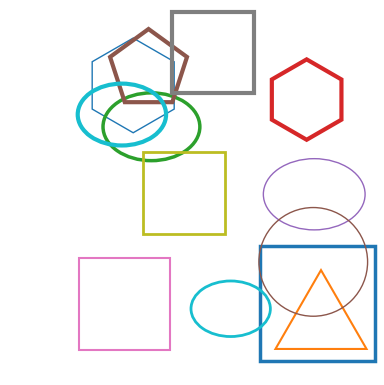[{"shape": "square", "thickness": 2.5, "radius": 0.75, "center": [0.824, 0.212]}, {"shape": "hexagon", "thickness": 1, "radius": 0.61, "center": [0.346, 0.778]}, {"shape": "triangle", "thickness": 1.5, "radius": 0.68, "center": [0.834, 0.162]}, {"shape": "oval", "thickness": 2.5, "radius": 0.63, "center": [0.393, 0.671]}, {"shape": "hexagon", "thickness": 3, "radius": 0.52, "center": [0.796, 0.741]}, {"shape": "oval", "thickness": 1, "radius": 0.66, "center": [0.816, 0.495]}, {"shape": "circle", "thickness": 1, "radius": 0.71, "center": [0.814, 0.32]}, {"shape": "pentagon", "thickness": 3, "radius": 0.53, "center": [0.386, 0.82]}, {"shape": "square", "thickness": 1.5, "radius": 0.6, "center": [0.323, 0.211]}, {"shape": "square", "thickness": 3, "radius": 0.53, "center": [0.553, 0.863]}, {"shape": "square", "thickness": 2, "radius": 0.53, "center": [0.479, 0.498]}, {"shape": "oval", "thickness": 2, "radius": 0.52, "center": [0.599, 0.198]}, {"shape": "oval", "thickness": 3, "radius": 0.57, "center": [0.317, 0.702]}]